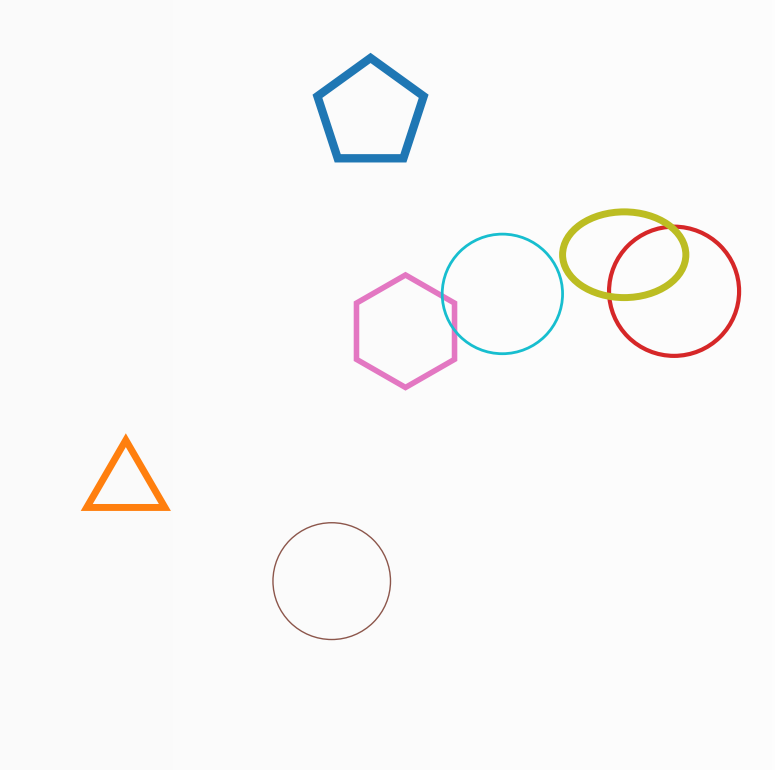[{"shape": "pentagon", "thickness": 3, "radius": 0.36, "center": [0.478, 0.853]}, {"shape": "triangle", "thickness": 2.5, "radius": 0.29, "center": [0.162, 0.37]}, {"shape": "circle", "thickness": 1.5, "radius": 0.42, "center": [0.87, 0.622]}, {"shape": "circle", "thickness": 0.5, "radius": 0.38, "center": [0.428, 0.245]}, {"shape": "hexagon", "thickness": 2, "radius": 0.37, "center": [0.523, 0.57]}, {"shape": "oval", "thickness": 2.5, "radius": 0.4, "center": [0.805, 0.669]}, {"shape": "circle", "thickness": 1, "radius": 0.39, "center": [0.648, 0.618]}]